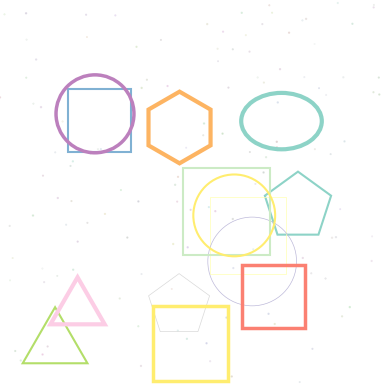[{"shape": "oval", "thickness": 3, "radius": 0.52, "center": [0.731, 0.685]}, {"shape": "pentagon", "thickness": 1.5, "radius": 0.45, "center": [0.774, 0.464]}, {"shape": "square", "thickness": 0.5, "radius": 0.5, "center": [0.644, 0.389]}, {"shape": "circle", "thickness": 0.5, "radius": 0.58, "center": [0.655, 0.321]}, {"shape": "square", "thickness": 2.5, "radius": 0.41, "center": [0.711, 0.229]}, {"shape": "square", "thickness": 1.5, "radius": 0.41, "center": [0.259, 0.688]}, {"shape": "hexagon", "thickness": 3, "radius": 0.47, "center": [0.466, 0.669]}, {"shape": "triangle", "thickness": 1.5, "radius": 0.49, "center": [0.143, 0.105]}, {"shape": "triangle", "thickness": 3, "radius": 0.41, "center": [0.201, 0.198]}, {"shape": "pentagon", "thickness": 0.5, "radius": 0.42, "center": [0.465, 0.206]}, {"shape": "circle", "thickness": 2.5, "radius": 0.51, "center": [0.247, 0.704]}, {"shape": "square", "thickness": 1.5, "radius": 0.56, "center": [0.588, 0.45]}, {"shape": "circle", "thickness": 1.5, "radius": 0.53, "center": [0.608, 0.441]}, {"shape": "square", "thickness": 2.5, "radius": 0.49, "center": [0.495, 0.109]}]